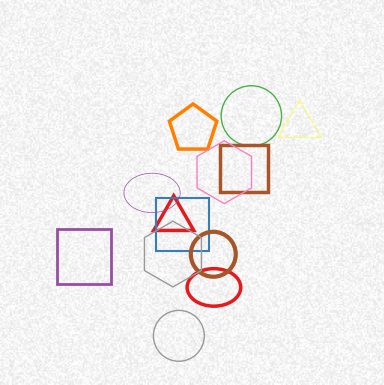[{"shape": "oval", "thickness": 2.5, "radius": 0.35, "center": [0.556, 0.253]}, {"shape": "triangle", "thickness": 2.5, "radius": 0.3, "center": [0.451, 0.432]}, {"shape": "square", "thickness": 1.5, "radius": 0.34, "center": [0.474, 0.417]}, {"shape": "circle", "thickness": 1, "radius": 0.39, "center": [0.653, 0.699]}, {"shape": "square", "thickness": 2, "radius": 0.36, "center": [0.218, 0.334]}, {"shape": "oval", "thickness": 0.5, "radius": 0.37, "center": [0.395, 0.499]}, {"shape": "pentagon", "thickness": 2.5, "radius": 0.32, "center": [0.502, 0.665]}, {"shape": "triangle", "thickness": 0.5, "radius": 0.33, "center": [0.778, 0.675]}, {"shape": "square", "thickness": 2.5, "radius": 0.31, "center": [0.634, 0.562]}, {"shape": "circle", "thickness": 3, "radius": 0.29, "center": [0.554, 0.34]}, {"shape": "hexagon", "thickness": 1, "radius": 0.41, "center": [0.583, 0.553]}, {"shape": "circle", "thickness": 1, "radius": 0.33, "center": [0.465, 0.128]}, {"shape": "hexagon", "thickness": 1, "radius": 0.43, "center": [0.449, 0.34]}]